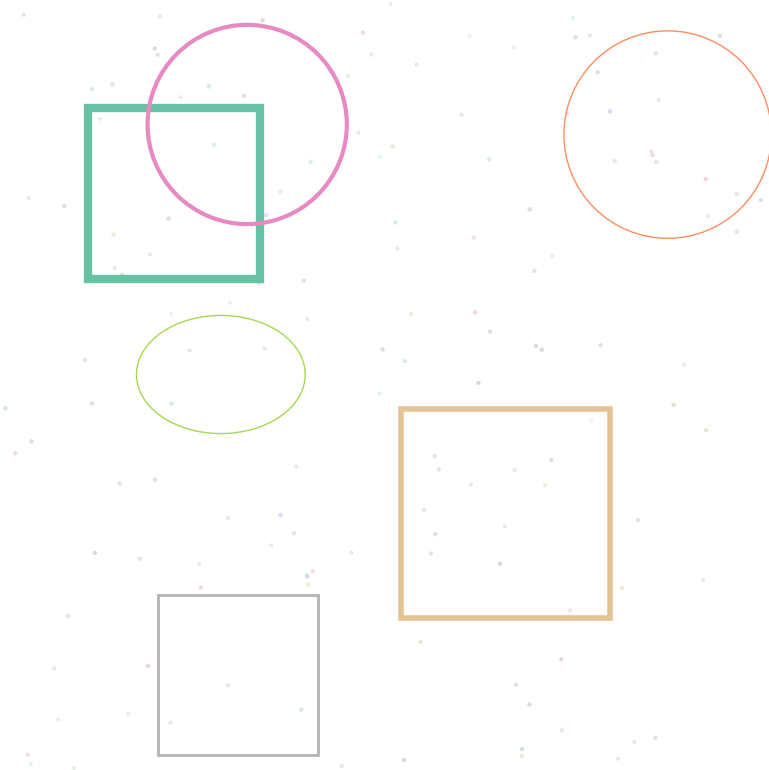[{"shape": "square", "thickness": 3, "radius": 0.56, "center": [0.226, 0.749]}, {"shape": "circle", "thickness": 0.5, "radius": 0.67, "center": [0.867, 0.825]}, {"shape": "circle", "thickness": 1.5, "radius": 0.65, "center": [0.321, 0.838]}, {"shape": "oval", "thickness": 0.5, "radius": 0.55, "center": [0.287, 0.514]}, {"shape": "square", "thickness": 2, "radius": 0.68, "center": [0.657, 0.333]}, {"shape": "square", "thickness": 1, "radius": 0.52, "center": [0.31, 0.123]}]